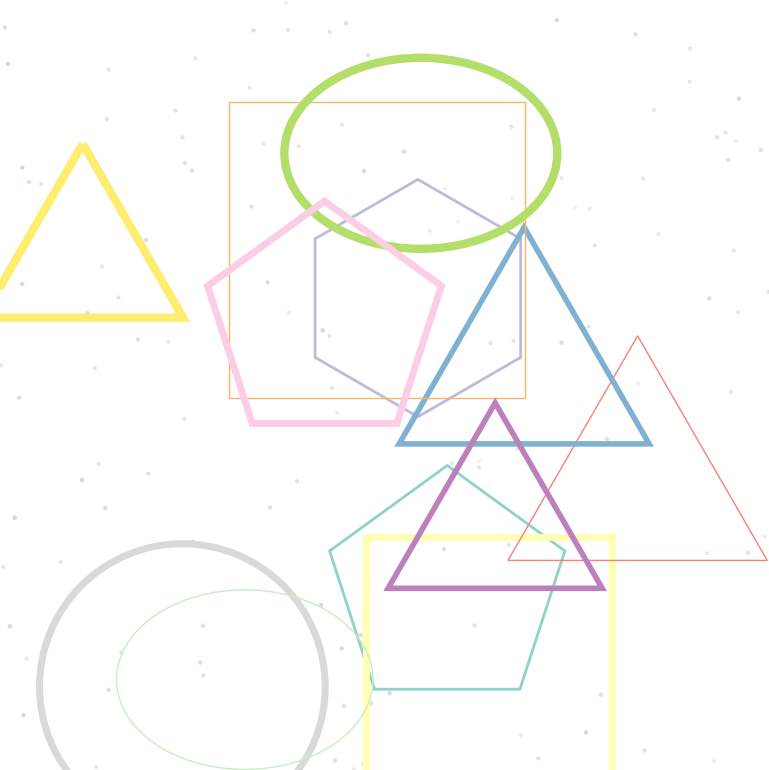[{"shape": "pentagon", "thickness": 1, "radius": 0.8, "center": [0.581, 0.235]}, {"shape": "square", "thickness": 2.5, "radius": 0.8, "center": [0.635, 0.142]}, {"shape": "hexagon", "thickness": 1, "radius": 0.77, "center": [0.543, 0.613]}, {"shape": "triangle", "thickness": 0.5, "radius": 0.97, "center": [0.828, 0.369]}, {"shape": "triangle", "thickness": 2, "radius": 0.94, "center": [0.681, 0.517]}, {"shape": "square", "thickness": 0.5, "radius": 0.96, "center": [0.489, 0.675]}, {"shape": "oval", "thickness": 3, "radius": 0.89, "center": [0.547, 0.801]}, {"shape": "pentagon", "thickness": 2.5, "radius": 0.8, "center": [0.421, 0.579]}, {"shape": "circle", "thickness": 2.5, "radius": 0.93, "center": [0.237, 0.108]}, {"shape": "triangle", "thickness": 2, "radius": 0.8, "center": [0.643, 0.316]}, {"shape": "oval", "thickness": 0.5, "radius": 0.83, "center": [0.318, 0.117]}, {"shape": "triangle", "thickness": 3, "radius": 0.75, "center": [0.107, 0.663]}]